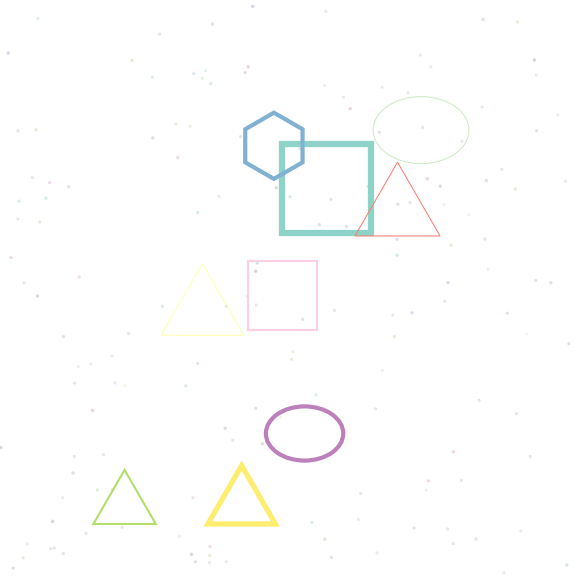[{"shape": "square", "thickness": 3, "radius": 0.39, "center": [0.565, 0.672]}, {"shape": "triangle", "thickness": 0.5, "radius": 0.41, "center": [0.35, 0.46]}, {"shape": "triangle", "thickness": 0.5, "radius": 0.43, "center": [0.688, 0.633]}, {"shape": "hexagon", "thickness": 2, "radius": 0.29, "center": [0.474, 0.747]}, {"shape": "triangle", "thickness": 1, "radius": 0.31, "center": [0.216, 0.123]}, {"shape": "square", "thickness": 1, "radius": 0.3, "center": [0.489, 0.488]}, {"shape": "oval", "thickness": 2, "radius": 0.34, "center": [0.527, 0.249]}, {"shape": "oval", "thickness": 0.5, "radius": 0.41, "center": [0.729, 0.774]}, {"shape": "triangle", "thickness": 2.5, "radius": 0.34, "center": [0.418, 0.126]}]